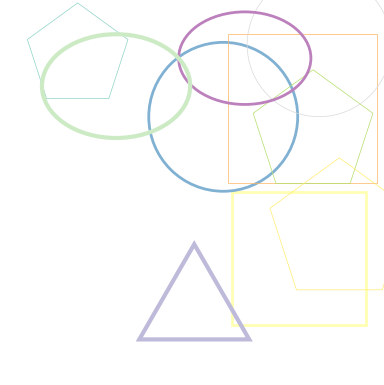[{"shape": "pentagon", "thickness": 0.5, "radius": 0.69, "center": [0.202, 0.855]}, {"shape": "square", "thickness": 2, "radius": 0.87, "center": [0.777, 0.329]}, {"shape": "triangle", "thickness": 3, "radius": 0.82, "center": [0.505, 0.201]}, {"shape": "circle", "thickness": 2, "radius": 0.97, "center": [0.58, 0.697]}, {"shape": "square", "thickness": 0.5, "radius": 0.97, "center": [0.785, 0.718]}, {"shape": "pentagon", "thickness": 0.5, "radius": 0.82, "center": [0.813, 0.655]}, {"shape": "circle", "thickness": 0.5, "radius": 0.93, "center": [0.829, 0.884]}, {"shape": "oval", "thickness": 2, "radius": 0.86, "center": [0.636, 0.849]}, {"shape": "oval", "thickness": 3, "radius": 0.96, "center": [0.301, 0.776]}, {"shape": "pentagon", "thickness": 0.5, "radius": 0.95, "center": [0.881, 0.401]}]